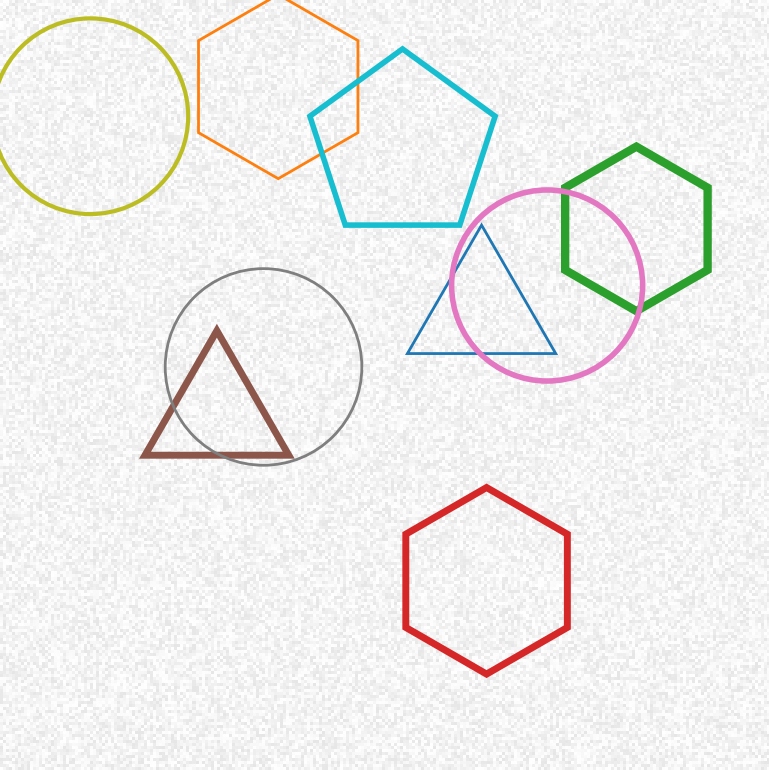[{"shape": "triangle", "thickness": 1, "radius": 0.56, "center": [0.625, 0.596]}, {"shape": "hexagon", "thickness": 1, "radius": 0.6, "center": [0.361, 0.887]}, {"shape": "hexagon", "thickness": 3, "radius": 0.53, "center": [0.826, 0.703]}, {"shape": "hexagon", "thickness": 2.5, "radius": 0.61, "center": [0.632, 0.246]}, {"shape": "triangle", "thickness": 2.5, "radius": 0.54, "center": [0.282, 0.463]}, {"shape": "circle", "thickness": 2, "radius": 0.62, "center": [0.711, 0.629]}, {"shape": "circle", "thickness": 1, "radius": 0.64, "center": [0.342, 0.523]}, {"shape": "circle", "thickness": 1.5, "radius": 0.64, "center": [0.117, 0.849]}, {"shape": "pentagon", "thickness": 2, "radius": 0.63, "center": [0.523, 0.81]}]